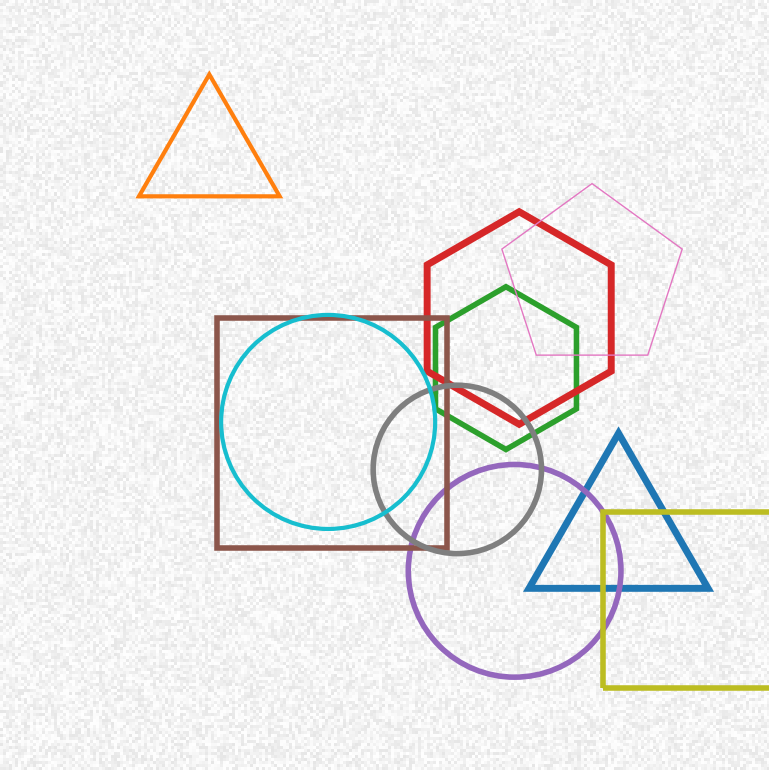[{"shape": "triangle", "thickness": 2.5, "radius": 0.67, "center": [0.803, 0.303]}, {"shape": "triangle", "thickness": 1.5, "radius": 0.53, "center": [0.272, 0.798]}, {"shape": "hexagon", "thickness": 2, "radius": 0.53, "center": [0.657, 0.522]}, {"shape": "hexagon", "thickness": 2.5, "radius": 0.69, "center": [0.674, 0.587]}, {"shape": "circle", "thickness": 2, "radius": 0.69, "center": [0.668, 0.259]}, {"shape": "square", "thickness": 2, "radius": 0.75, "center": [0.431, 0.438]}, {"shape": "pentagon", "thickness": 0.5, "radius": 0.62, "center": [0.769, 0.638]}, {"shape": "circle", "thickness": 2, "radius": 0.55, "center": [0.594, 0.39]}, {"shape": "square", "thickness": 2, "radius": 0.57, "center": [0.898, 0.221]}, {"shape": "circle", "thickness": 1.5, "radius": 0.69, "center": [0.426, 0.452]}]